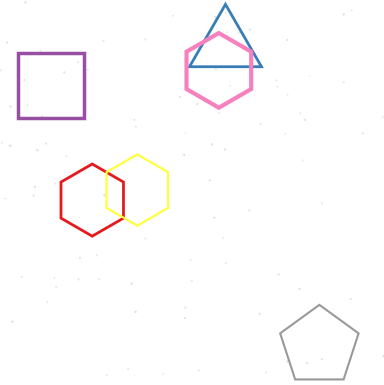[{"shape": "hexagon", "thickness": 2, "radius": 0.47, "center": [0.24, 0.48]}, {"shape": "triangle", "thickness": 2, "radius": 0.54, "center": [0.586, 0.881]}, {"shape": "square", "thickness": 2.5, "radius": 0.43, "center": [0.133, 0.778]}, {"shape": "hexagon", "thickness": 1.5, "radius": 0.46, "center": [0.357, 0.506]}, {"shape": "hexagon", "thickness": 3, "radius": 0.48, "center": [0.568, 0.817]}, {"shape": "pentagon", "thickness": 1.5, "radius": 0.54, "center": [0.83, 0.101]}]